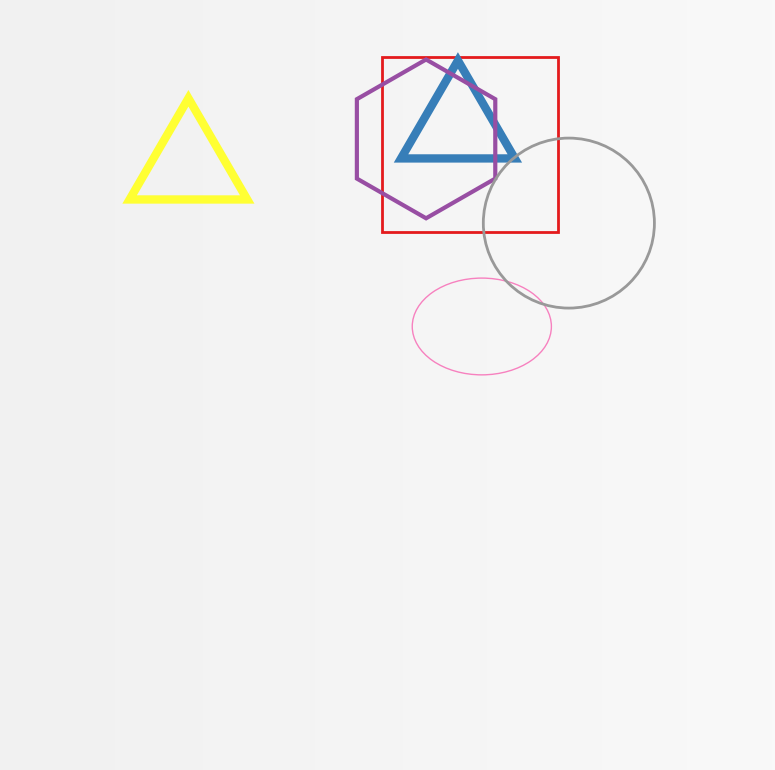[{"shape": "square", "thickness": 1, "radius": 0.57, "center": [0.606, 0.812]}, {"shape": "triangle", "thickness": 3, "radius": 0.42, "center": [0.591, 0.837]}, {"shape": "hexagon", "thickness": 1.5, "radius": 0.52, "center": [0.55, 0.82]}, {"shape": "triangle", "thickness": 3, "radius": 0.44, "center": [0.243, 0.785]}, {"shape": "oval", "thickness": 0.5, "radius": 0.45, "center": [0.622, 0.576]}, {"shape": "circle", "thickness": 1, "radius": 0.55, "center": [0.734, 0.71]}]